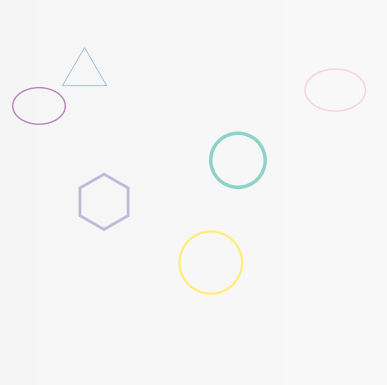[{"shape": "circle", "thickness": 2.5, "radius": 0.35, "center": [0.614, 0.584]}, {"shape": "hexagon", "thickness": 2, "radius": 0.36, "center": [0.268, 0.476]}, {"shape": "triangle", "thickness": 0.5, "radius": 0.33, "center": [0.218, 0.81]}, {"shape": "oval", "thickness": 1, "radius": 0.39, "center": [0.865, 0.766]}, {"shape": "oval", "thickness": 1, "radius": 0.34, "center": [0.101, 0.725]}, {"shape": "circle", "thickness": 1.5, "radius": 0.4, "center": [0.544, 0.318]}]